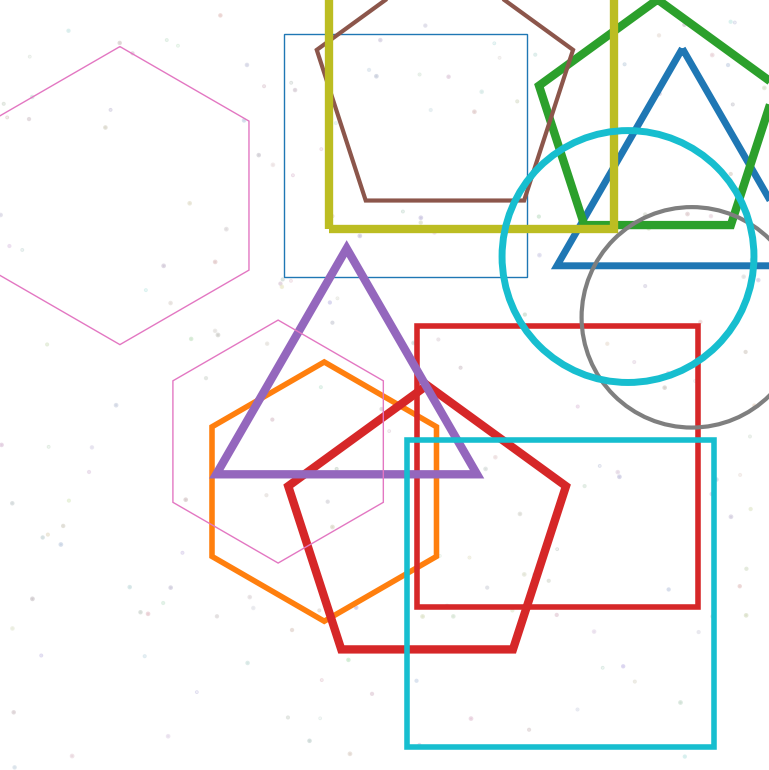[{"shape": "square", "thickness": 0.5, "radius": 0.79, "center": [0.527, 0.798]}, {"shape": "triangle", "thickness": 2.5, "radius": 0.94, "center": [0.886, 0.749]}, {"shape": "hexagon", "thickness": 2, "radius": 0.84, "center": [0.421, 0.362]}, {"shape": "pentagon", "thickness": 3, "radius": 0.81, "center": [0.854, 0.839]}, {"shape": "square", "thickness": 2, "radius": 0.91, "center": [0.724, 0.394]}, {"shape": "pentagon", "thickness": 3, "radius": 0.95, "center": [0.555, 0.31]}, {"shape": "triangle", "thickness": 3, "radius": 0.98, "center": [0.45, 0.482]}, {"shape": "pentagon", "thickness": 1.5, "radius": 0.87, "center": [0.578, 0.881]}, {"shape": "hexagon", "thickness": 0.5, "radius": 0.97, "center": [0.156, 0.746]}, {"shape": "hexagon", "thickness": 0.5, "radius": 0.79, "center": [0.361, 0.427]}, {"shape": "circle", "thickness": 1.5, "radius": 0.72, "center": [0.898, 0.588]}, {"shape": "square", "thickness": 3, "radius": 0.92, "center": [0.612, 0.887]}, {"shape": "circle", "thickness": 2.5, "radius": 0.82, "center": [0.816, 0.667]}, {"shape": "square", "thickness": 2, "radius": 1.0, "center": [0.728, 0.229]}]